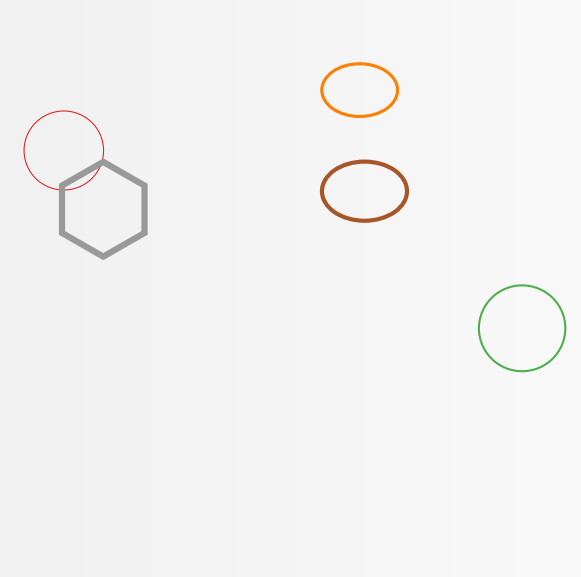[{"shape": "circle", "thickness": 0.5, "radius": 0.34, "center": [0.11, 0.739]}, {"shape": "circle", "thickness": 1, "radius": 0.37, "center": [0.898, 0.431]}, {"shape": "oval", "thickness": 1.5, "radius": 0.33, "center": [0.619, 0.843]}, {"shape": "oval", "thickness": 2, "radius": 0.37, "center": [0.627, 0.668]}, {"shape": "hexagon", "thickness": 3, "radius": 0.41, "center": [0.178, 0.637]}]